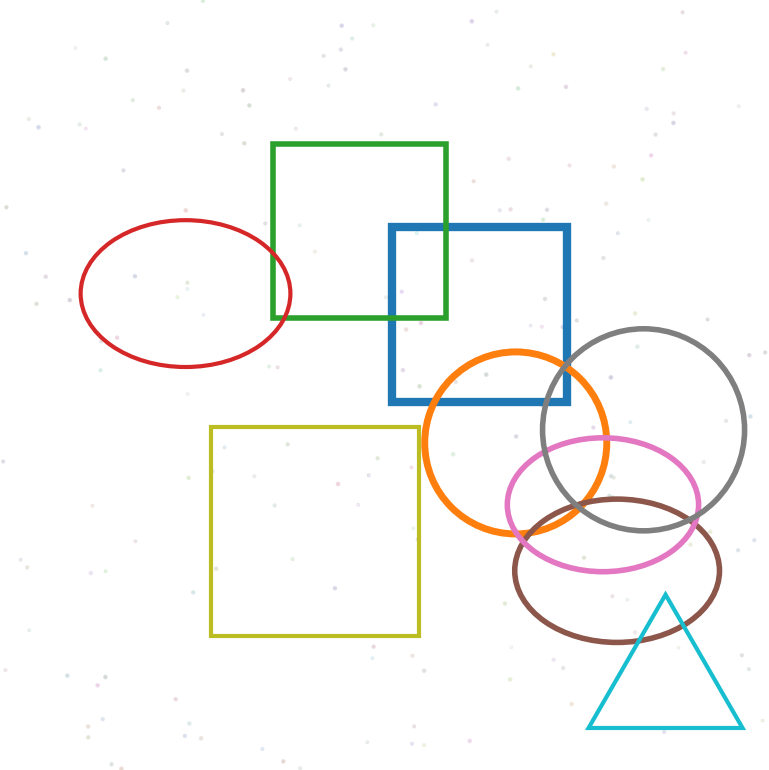[{"shape": "square", "thickness": 3, "radius": 0.57, "center": [0.623, 0.591]}, {"shape": "circle", "thickness": 2.5, "radius": 0.59, "center": [0.67, 0.425]}, {"shape": "square", "thickness": 2, "radius": 0.56, "center": [0.467, 0.7]}, {"shape": "oval", "thickness": 1.5, "radius": 0.68, "center": [0.241, 0.619]}, {"shape": "oval", "thickness": 2, "radius": 0.66, "center": [0.801, 0.259]}, {"shape": "oval", "thickness": 2, "radius": 0.62, "center": [0.783, 0.344]}, {"shape": "circle", "thickness": 2, "radius": 0.66, "center": [0.836, 0.442]}, {"shape": "square", "thickness": 1.5, "radius": 0.68, "center": [0.409, 0.31]}, {"shape": "triangle", "thickness": 1.5, "radius": 0.58, "center": [0.864, 0.112]}]